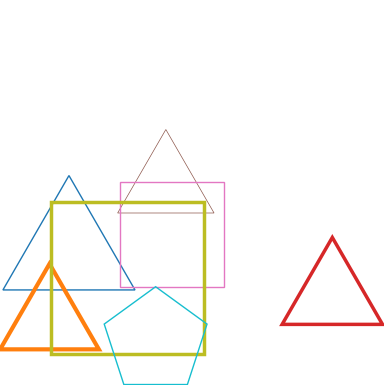[{"shape": "triangle", "thickness": 1, "radius": 0.99, "center": [0.179, 0.346]}, {"shape": "triangle", "thickness": 3, "radius": 0.74, "center": [0.129, 0.167]}, {"shape": "triangle", "thickness": 2.5, "radius": 0.75, "center": [0.863, 0.233]}, {"shape": "triangle", "thickness": 0.5, "radius": 0.72, "center": [0.431, 0.519]}, {"shape": "square", "thickness": 1, "radius": 0.68, "center": [0.447, 0.391]}, {"shape": "square", "thickness": 2.5, "radius": 0.99, "center": [0.331, 0.277]}, {"shape": "pentagon", "thickness": 1, "radius": 0.7, "center": [0.404, 0.115]}]